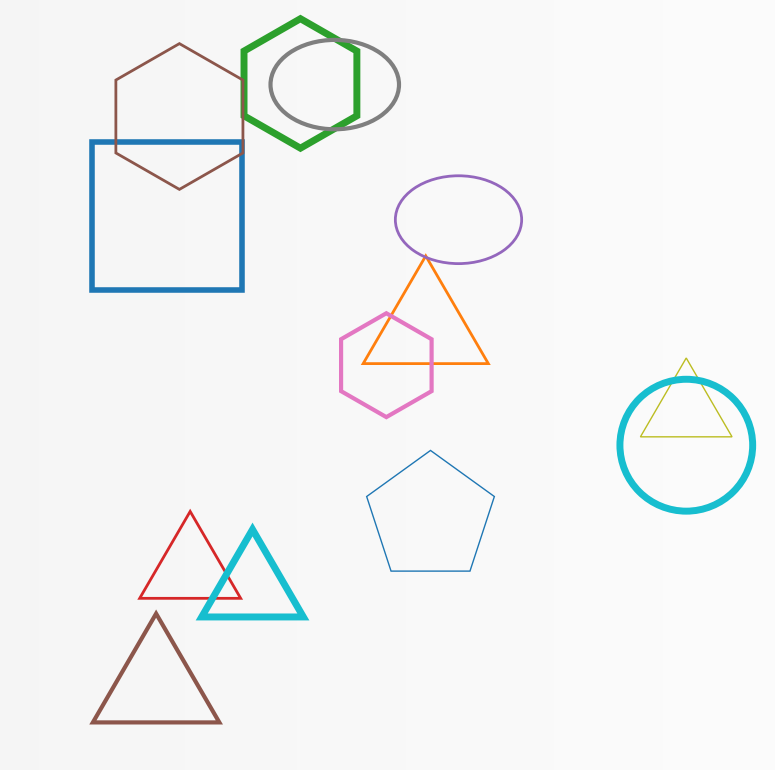[{"shape": "pentagon", "thickness": 0.5, "radius": 0.43, "center": [0.555, 0.328]}, {"shape": "square", "thickness": 2, "radius": 0.48, "center": [0.216, 0.72]}, {"shape": "triangle", "thickness": 1, "radius": 0.47, "center": [0.549, 0.574]}, {"shape": "hexagon", "thickness": 2.5, "radius": 0.42, "center": [0.388, 0.892]}, {"shape": "triangle", "thickness": 1, "radius": 0.38, "center": [0.245, 0.261]}, {"shape": "oval", "thickness": 1, "radius": 0.41, "center": [0.592, 0.715]}, {"shape": "triangle", "thickness": 1.5, "radius": 0.47, "center": [0.201, 0.109]}, {"shape": "hexagon", "thickness": 1, "radius": 0.47, "center": [0.231, 0.849]}, {"shape": "hexagon", "thickness": 1.5, "radius": 0.34, "center": [0.499, 0.526]}, {"shape": "oval", "thickness": 1.5, "radius": 0.41, "center": [0.432, 0.89]}, {"shape": "triangle", "thickness": 0.5, "radius": 0.34, "center": [0.885, 0.467]}, {"shape": "triangle", "thickness": 2.5, "radius": 0.38, "center": [0.326, 0.237]}, {"shape": "circle", "thickness": 2.5, "radius": 0.43, "center": [0.886, 0.422]}]